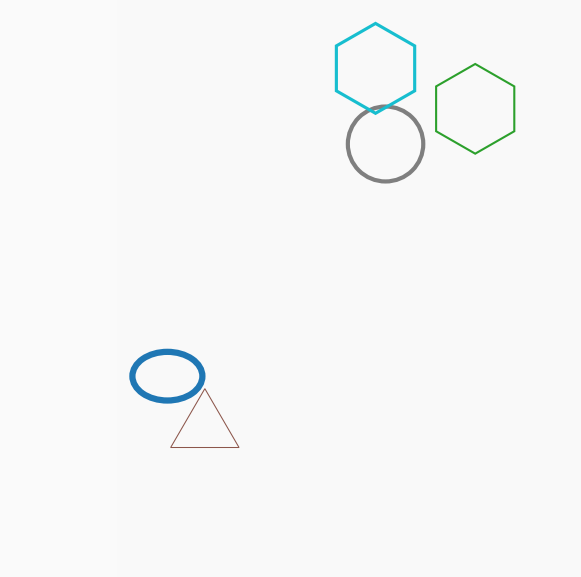[{"shape": "oval", "thickness": 3, "radius": 0.3, "center": [0.288, 0.348]}, {"shape": "hexagon", "thickness": 1, "radius": 0.39, "center": [0.818, 0.811]}, {"shape": "triangle", "thickness": 0.5, "radius": 0.34, "center": [0.352, 0.258]}, {"shape": "circle", "thickness": 2, "radius": 0.32, "center": [0.663, 0.75]}, {"shape": "hexagon", "thickness": 1.5, "radius": 0.39, "center": [0.646, 0.881]}]